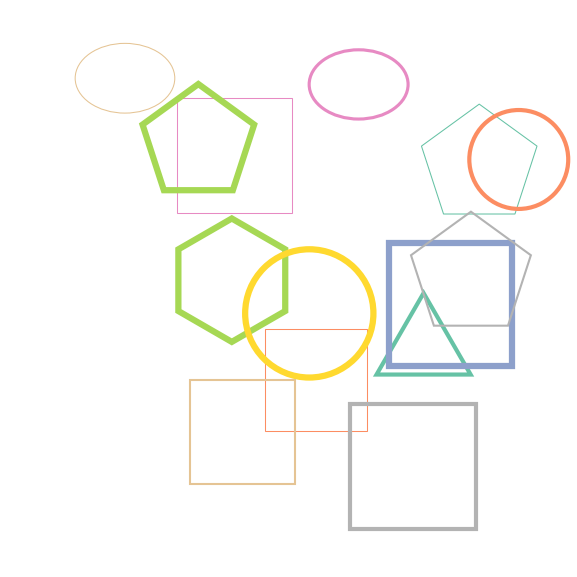[{"shape": "triangle", "thickness": 2, "radius": 0.47, "center": [0.733, 0.398]}, {"shape": "pentagon", "thickness": 0.5, "radius": 0.53, "center": [0.83, 0.714]}, {"shape": "circle", "thickness": 2, "radius": 0.43, "center": [0.898, 0.723]}, {"shape": "square", "thickness": 0.5, "radius": 0.44, "center": [0.547, 0.341]}, {"shape": "square", "thickness": 3, "radius": 0.53, "center": [0.78, 0.472]}, {"shape": "oval", "thickness": 1.5, "radius": 0.43, "center": [0.621, 0.853]}, {"shape": "square", "thickness": 0.5, "radius": 0.5, "center": [0.406, 0.73]}, {"shape": "pentagon", "thickness": 3, "radius": 0.51, "center": [0.343, 0.752]}, {"shape": "hexagon", "thickness": 3, "radius": 0.53, "center": [0.401, 0.514]}, {"shape": "circle", "thickness": 3, "radius": 0.56, "center": [0.536, 0.456]}, {"shape": "oval", "thickness": 0.5, "radius": 0.43, "center": [0.216, 0.864]}, {"shape": "square", "thickness": 1, "radius": 0.45, "center": [0.42, 0.251]}, {"shape": "square", "thickness": 2, "radius": 0.54, "center": [0.715, 0.192]}, {"shape": "pentagon", "thickness": 1, "radius": 0.55, "center": [0.815, 0.523]}]